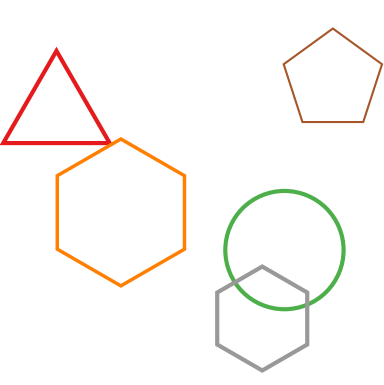[{"shape": "triangle", "thickness": 3, "radius": 0.8, "center": [0.147, 0.708]}, {"shape": "circle", "thickness": 3, "radius": 0.77, "center": [0.739, 0.35]}, {"shape": "hexagon", "thickness": 2.5, "radius": 0.95, "center": [0.314, 0.448]}, {"shape": "pentagon", "thickness": 1.5, "radius": 0.67, "center": [0.865, 0.792]}, {"shape": "hexagon", "thickness": 3, "radius": 0.67, "center": [0.681, 0.173]}]